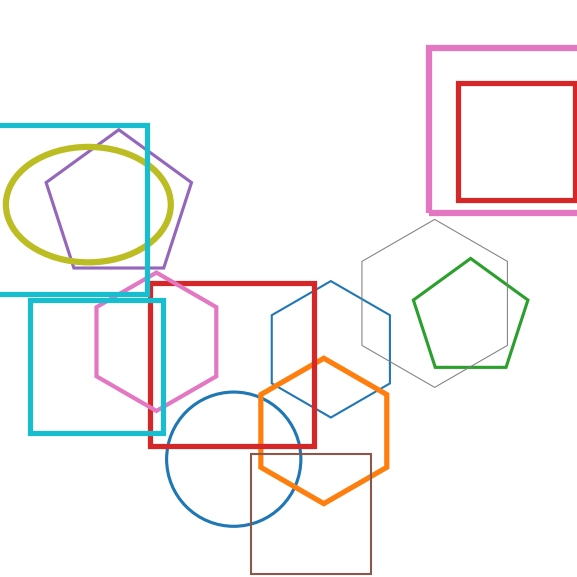[{"shape": "circle", "thickness": 1.5, "radius": 0.58, "center": [0.405, 0.204]}, {"shape": "hexagon", "thickness": 1, "radius": 0.59, "center": [0.573, 0.394]}, {"shape": "hexagon", "thickness": 2.5, "radius": 0.63, "center": [0.561, 0.253]}, {"shape": "pentagon", "thickness": 1.5, "radius": 0.52, "center": [0.815, 0.447]}, {"shape": "square", "thickness": 2.5, "radius": 0.51, "center": [0.894, 0.754]}, {"shape": "square", "thickness": 2.5, "radius": 0.71, "center": [0.402, 0.368]}, {"shape": "pentagon", "thickness": 1.5, "radius": 0.66, "center": [0.206, 0.642]}, {"shape": "square", "thickness": 1, "radius": 0.52, "center": [0.539, 0.109]}, {"shape": "square", "thickness": 3, "radius": 0.72, "center": [0.886, 0.773]}, {"shape": "hexagon", "thickness": 2, "radius": 0.6, "center": [0.271, 0.407]}, {"shape": "hexagon", "thickness": 0.5, "radius": 0.73, "center": [0.753, 0.474]}, {"shape": "oval", "thickness": 3, "radius": 0.71, "center": [0.153, 0.645]}, {"shape": "square", "thickness": 2.5, "radius": 0.57, "center": [0.167, 0.365]}, {"shape": "square", "thickness": 2.5, "radius": 0.73, "center": [0.108, 0.636]}]